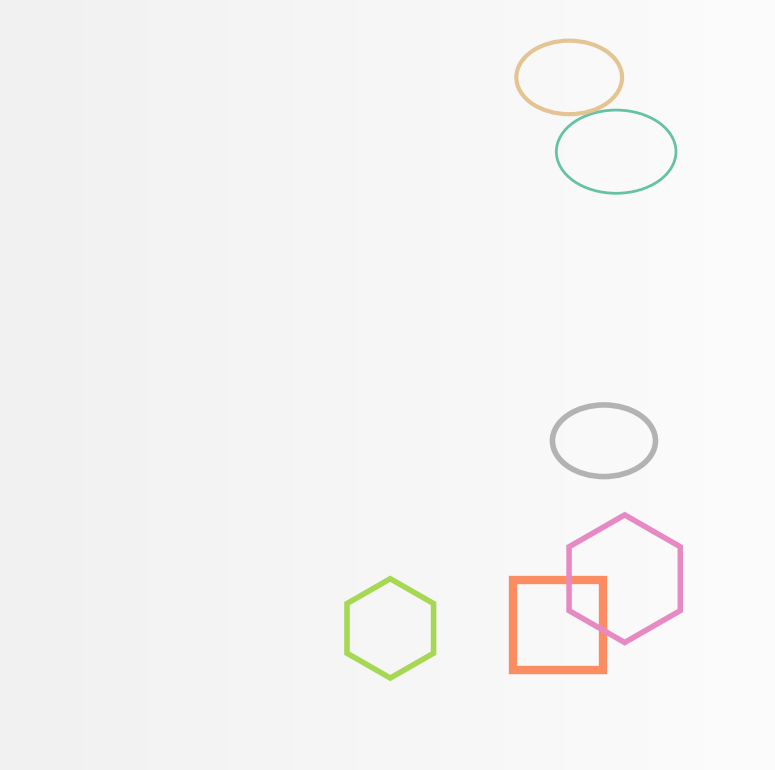[{"shape": "oval", "thickness": 1, "radius": 0.39, "center": [0.795, 0.803]}, {"shape": "square", "thickness": 3, "radius": 0.29, "center": [0.72, 0.188]}, {"shape": "hexagon", "thickness": 2, "radius": 0.41, "center": [0.806, 0.248]}, {"shape": "hexagon", "thickness": 2, "radius": 0.32, "center": [0.504, 0.184]}, {"shape": "oval", "thickness": 1.5, "radius": 0.34, "center": [0.734, 0.899]}, {"shape": "oval", "thickness": 2, "radius": 0.33, "center": [0.779, 0.428]}]